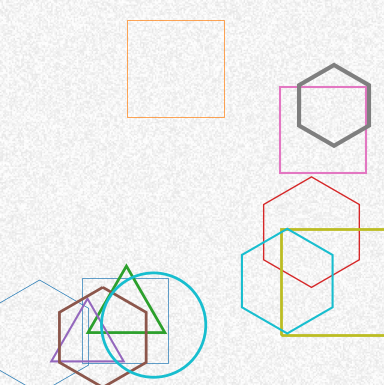[{"shape": "hexagon", "thickness": 0.5, "radius": 0.74, "center": [0.103, 0.126]}, {"shape": "square", "thickness": 0.5, "radius": 0.55, "center": [0.325, 0.168]}, {"shape": "square", "thickness": 0.5, "radius": 0.63, "center": [0.456, 0.822]}, {"shape": "triangle", "thickness": 2, "radius": 0.58, "center": [0.328, 0.194]}, {"shape": "hexagon", "thickness": 1, "radius": 0.72, "center": [0.809, 0.397]}, {"shape": "triangle", "thickness": 1.5, "radius": 0.54, "center": [0.227, 0.116]}, {"shape": "hexagon", "thickness": 2, "radius": 0.65, "center": [0.267, 0.124]}, {"shape": "square", "thickness": 1.5, "radius": 0.56, "center": [0.838, 0.663]}, {"shape": "hexagon", "thickness": 3, "radius": 0.52, "center": [0.868, 0.726]}, {"shape": "square", "thickness": 2, "radius": 0.69, "center": [0.866, 0.267]}, {"shape": "circle", "thickness": 2, "radius": 0.68, "center": [0.399, 0.156]}, {"shape": "hexagon", "thickness": 1.5, "radius": 0.68, "center": [0.746, 0.27]}]